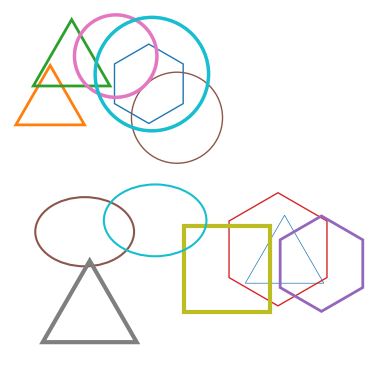[{"shape": "hexagon", "thickness": 1, "radius": 0.52, "center": [0.387, 0.782]}, {"shape": "triangle", "thickness": 0.5, "radius": 0.59, "center": [0.739, 0.323]}, {"shape": "triangle", "thickness": 2, "radius": 0.51, "center": [0.13, 0.727]}, {"shape": "triangle", "thickness": 2, "radius": 0.57, "center": [0.186, 0.834]}, {"shape": "hexagon", "thickness": 1, "radius": 0.73, "center": [0.722, 0.352]}, {"shape": "hexagon", "thickness": 2, "radius": 0.62, "center": [0.835, 0.315]}, {"shape": "circle", "thickness": 1, "radius": 0.59, "center": [0.46, 0.694]}, {"shape": "oval", "thickness": 1.5, "radius": 0.64, "center": [0.22, 0.398]}, {"shape": "circle", "thickness": 2.5, "radius": 0.54, "center": [0.301, 0.854]}, {"shape": "triangle", "thickness": 3, "radius": 0.7, "center": [0.233, 0.182]}, {"shape": "square", "thickness": 3, "radius": 0.55, "center": [0.589, 0.301]}, {"shape": "oval", "thickness": 1.5, "radius": 0.67, "center": [0.403, 0.428]}, {"shape": "circle", "thickness": 2.5, "radius": 0.74, "center": [0.394, 0.808]}]